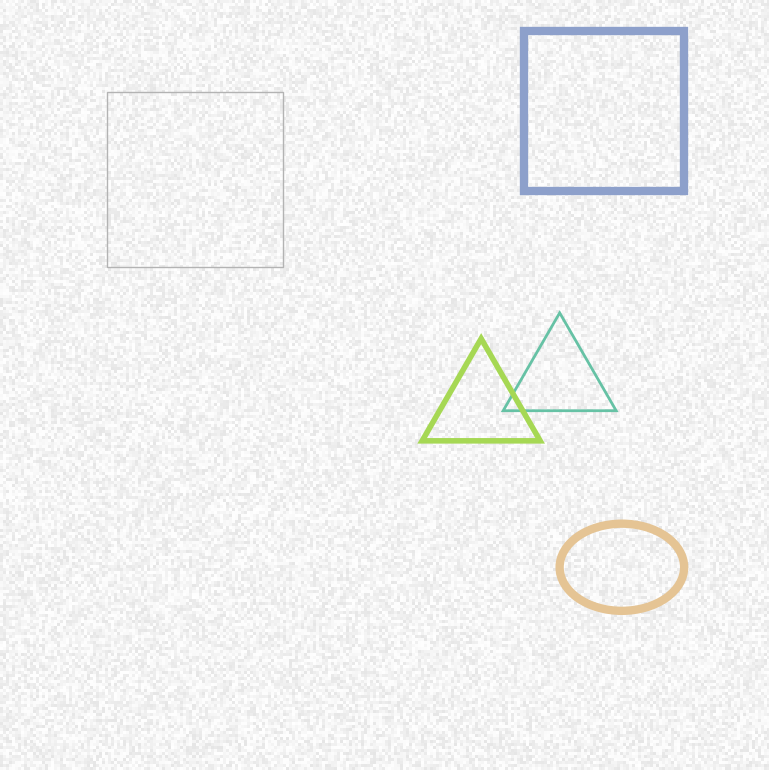[{"shape": "triangle", "thickness": 1, "radius": 0.42, "center": [0.727, 0.509]}, {"shape": "square", "thickness": 3, "radius": 0.52, "center": [0.785, 0.856]}, {"shape": "triangle", "thickness": 2, "radius": 0.44, "center": [0.625, 0.472]}, {"shape": "oval", "thickness": 3, "radius": 0.4, "center": [0.808, 0.263]}, {"shape": "square", "thickness": 0.5, "radius": 0.57, "center": [0.253, 0.767]}]